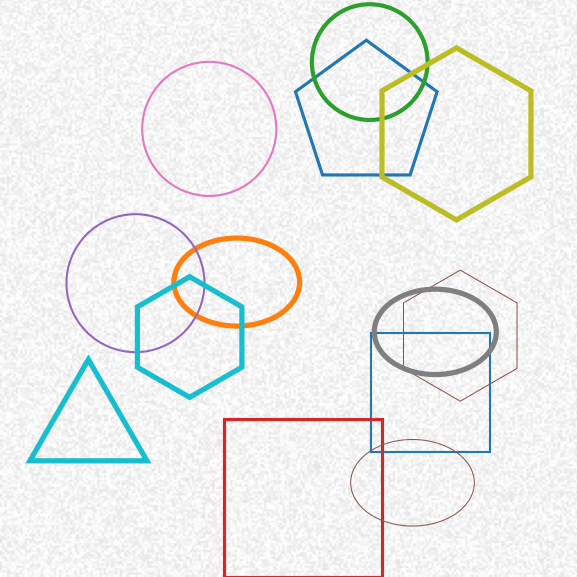[{"shape": "square", "thickness": 1, "radius": 0.51, "center": [0.745, 0.32]}, {"shape": "pentagon", "thickness": 1.5, "radius": 0.64, "center": [0.634, 0.8]}, {"shape": "oval", "thickness": 2.5, "radius": 0.54, "center": [0.41, 0.511]}, {"shape": "circle", "thickness": 2, "radius": 0.5, "center": [0.64, 0.892]}, {"shape": "square", "thickness": 1.5, "radius": 0.69, "center": [0.525, 0.137]}, {"shape": "circle", "thickness": 1, "radius": 0.6, "center": [0.235, 0.509]}, {"shape": "hexagon", "thickness": 0.5, "radius": 0.57, "center": [0.797, 0.418]}, {"shape": "oval", "thickness": 0.5, "radius": 0.54, "center": [0.714, 0.163]}, {"shape": "circle", "thickness": 1, "radius": 0.58, "center": [0.362, 0.776]}, {"shape": "oval", "thickness": 2.5, "radius": 0.53, "center": [0.754, 0.424]}, {"shape": "hexagon", "thickness": 2.5, "radius": 0.74, "center": [0.79, 0.767]}, {"shape": "hexagon", "thickness": 2.5, "radius": 0.52, "center": [0.328, 0.416]}, {"shape": "triangle", "thickness": 2.5, "radius": 0.59, "center": [0.153, 0.26]}]